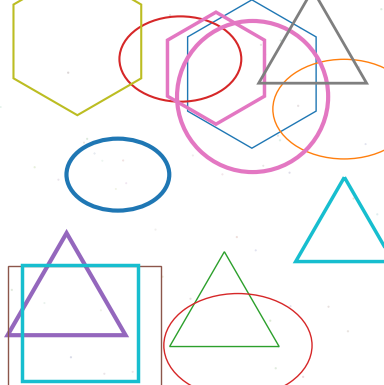[{"shape": "oval", "thickness": 3, "radius": 0.67, "center": [0.306, 0.546]}, {"shape": "hexagon", "thickness": 1, "radius": 0.96, "center": [0.654, 0.808]}, {"shape": "oval", "thickness": 1, "radius": 0.92, "center": [0.894, 0.717]}, {"shape": "triangle", "thickness": 1, "radius": 0.82, "center": [0.583, 0.182]}, {"shape": "oval", "thickness": 1.5, "radius": 0.79, "center": [0.468, 0.847]}, {"shape": "oval", "thickness": 1, "radius": 0.96, "center": [0.618, 0.103]}, {"shape": "triangle", "thickness": 3, "radius": 0.88, "center": [0.173, 0.218]}, {"shape": "square", "thickness": 1, "radius": 1.0, "center": [0.22, 0.111]}, {"shape": "hexagon", "thickness": 2.5, "radius": 0.73, "center": [0.561, 0.823]}, {"shape": "circle", "thickness": 3, "radius": 0.98, "center": [0.656, 0.749]}, {"shape": "triangle", "thickness": 2, "radius": 0.81, "center": [0.812, 0.865]}, {"shape": "hexagon", "thickness": 1.5, "radius": 0.96, "center": [0.201, 0.892]}, {"shape": "triangle", "thickness": 2.5, "radius": 0.73, "center": [0.895, 0.394]}, {"shape": "square", "thickness": 2.5, "radius": 0.75, "center": [0.207, 0.161]}]